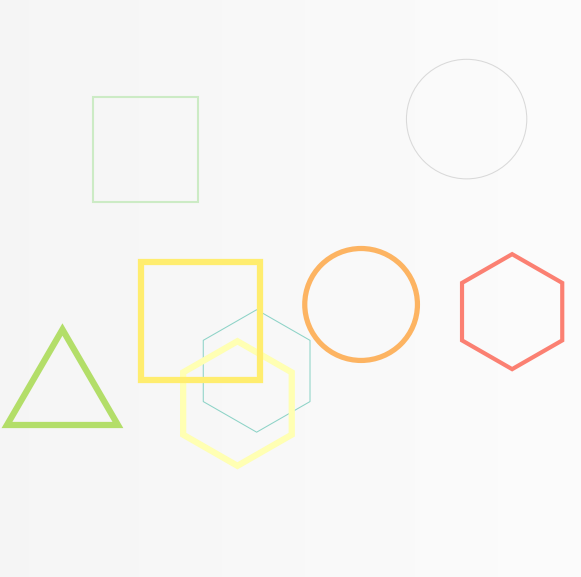[{"shape": "hexagon", "thickness": 0.5, "radius": 0.53, "center": [0.442, 0.357]}, {"shape": "hexagon", "thickness": 3, "radius": 0.54, "center": [0.409, 0.3]}, {"shape": "hexagon", "thickness": 2, "radius": 0.5, "center": [0.881, 0.459]}, {"shape": "circle", "thickness": 2.5, "radius": 0.48, "center": [0.621, 0.472]}, {"shape": "triangle", "thickness": 3, "radius": 0.55, "center": [0.107, 0.318]}, {"shape": "circle", "thickness": 0.5, "radius": 0.52, "center": [0.803, 0.793]}, {"shape": "square", "thickness": 1, "radius": 0.45, "center": [0.25, 0.741]}, {"shape": "square", "thickness": 3, "radius": 0.51, "center": [0.345, 0.443]}]